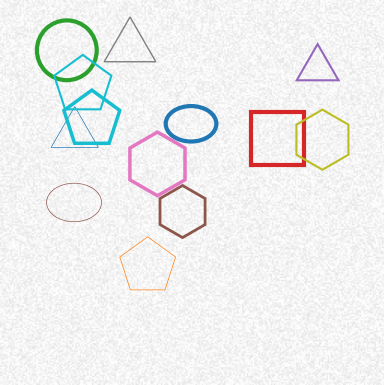[{"shape": "triangle", "thickness": 0.5, "radius": 0.35, "center": [0.194, 0.652]}, {"shape": "oval", "thickness": 3, "radius": 0.33, "center": [0.496, 0.678]}, {"shape": "pentagon", "thickness": 0.5, "radius": 0.38, "center": [0.384, 0.309]}, {"shape": "circle", "thickness": 3, "radius": 0.39, "center": [0.174, 0.869]}, {"shape": "square", "thickness": 3, "radius": 0.34, "center": [0.72, 0.64]}, {"shape": "triangle", "thickness": 1.5, "radius": 0.31, "center": [0.825, 0.823]}, {"shape": "hexagon", "thickness": 2, "radius": 0.34, "center": [0.474, 0.451]}, {"shape": "oval", "thickness": 0.5, "radius": 0.36, "center": [0.192, 0.474]}, {"shape": "hexagon", "thickness": 2.5, "radius": 0.41, "center": [0.409, 0.574]}, {"shape": "triangle", "thickness": 1, "radius": 0.39, "center": [0.338, 0.878]}, {"shape": "hexagon", "thickness": 1.5, "radius": 0.39, "center": [0.837, 0.637]}, {"shape": "pentagon", "thickness": 1.5, "radius": 0.39, "center": [0.215, 0.779]}, {"shape": "pentagon", "thickness": 2.5, "radius": 0.38, "center": [0.239, 0.69]}]